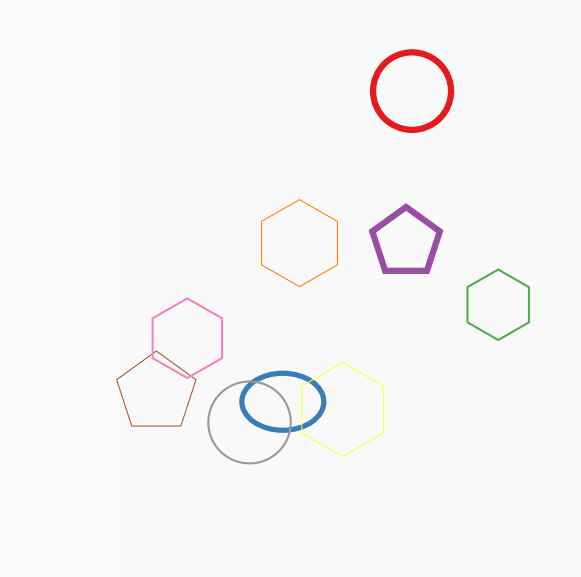[{"shape": "circle", "thickness": 3, "radius": 0.34, "center": [0.709, 0.841]}, {"shape": "oval", "thickness": 2.5, "radius": 0.35, "center": [0.487, 0.303]}, {"shape": "hexagon", "thickness": 1, "radius": 0.31, "center": [0.857, 0.471]}, {"shape": "pentagon", "thickness": 3, "radius": 0.31, "center": [0.699, 0.58]}, {"shape": "hexagon", "thickness": 0.5, "radius": 0.38, "center": [0.515, 0.578]}, {"shape": "hexagon", "thickness": 0.5, "radius": 0.41, "center": [0.59, 0.29]}, {"shape": "pentagon", "thickness": 0.5, "radius": 0.36, "center": [0.269, 0.319]}, {"shape": "hexagon", "thickness": 1, "radius": 0.34, "center": [0.322, 0.413]}, {"shape": "circle", "thickness": 1, "radius": 0.35, "center": [0.429, 0.268]}]